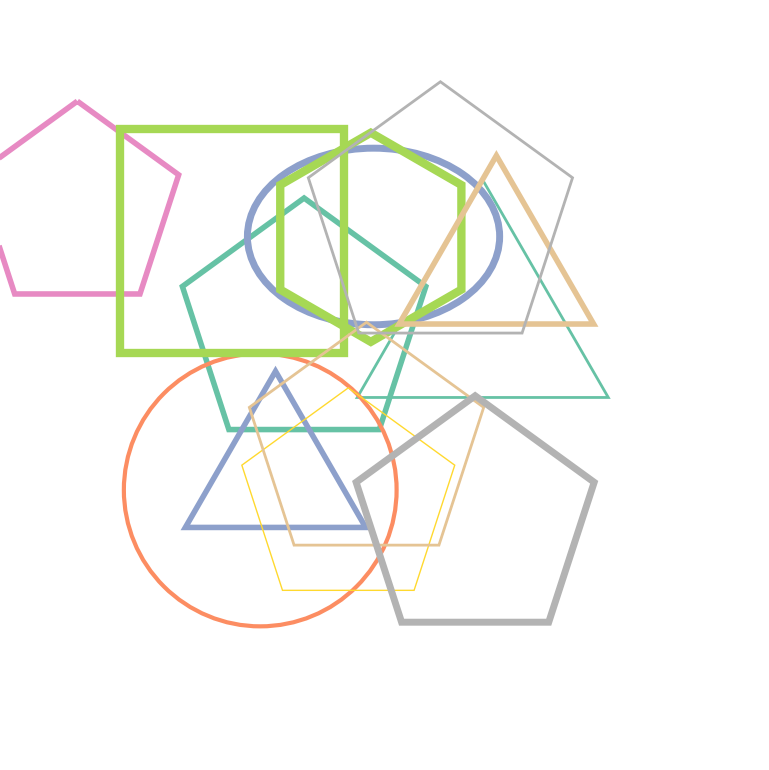[{"shape": "triangle", "thickness": 1, "radius": 0.94, "center": [0.627, 0.578]}, {"shape": "pentagon", "thickness": 2, "radius": 0.83, "center": [0.395, 0.577]}, {"shape": "circle", "thickness": 1.5, "radius": 0.89, "center": [0.338, 0.364]}, {"shape": "triangle", "thickness": 2, "radius": 0.68, "center": [0.358, 0.383]}, {"shape": "oval", "thickness": 2.5, "radius": 0.82, "center": [0.485, 0.693]}, {"shape": "pentagon", "thickness": 2, "radius": 0.69, "center": [0.1, 0.73]}, {"shape": "square", "thickness": 3, "radius": 0.73, "center": [0.301, 0.687]}, {"shape": "hexagon", "thickness": 3, "radius": 0.68, "center": [0.482, 0.692]}, {"shape": "pentagon", "thickness": 0.5, "radius": 0.73, "center": [0.452, 0.351]}, {"shape": "triangle", "thickness": 2, "radius": 0.73, "center": [0.645, 0.652]}, {"shape": "pentagon", "thickness": 1, "radius": 0.8, "center": [0.476, 0.421]}, {"shape": "pentagon", "thickness": 1, "radius": 0.9, "center": [0.572, 0.713]}, {"shape": "pentagon", "thickness": 2.5, "radius": 0.81, "center": [0.617, 0.323]}]